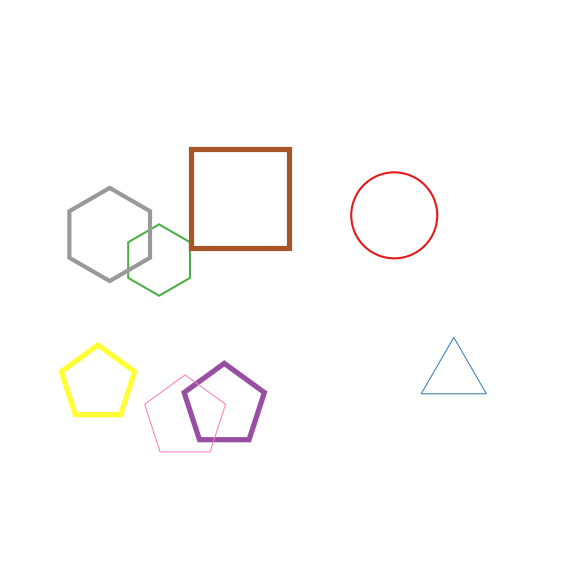[{"shape": "circle", "thickness": 1, "radius": 0.37, "center": [0.683, 0.626]}, {"shape": "triangle", "thickness": 0.5, "radius": 0.33, "center": [0.786, 0.35]}, {"shape": "hexagon", "thickness": 1, "radius": 0.31, "center": [0.276, 0.549]}, {"shape": "pentagon", "thickness": 2.5, "radius": 0.37, "center": [0.388, 0.297]}, {"shape": "pentagon", "thickness": 2.5, "radius": 0.33, "center": [0.17, 0.335]}, {"shape": "square", "thickness": 2.5, "radius": 0.43, "center": [0.416, 0.655]}, {"shape": "pentagon", "thickness": 0.5, "radius": 0.37, "center": [0.321, 0.276]}, {"shape": "hexagon", "thickness": 2, "radius": 0.4, "center": [0.19, 0.593]}]